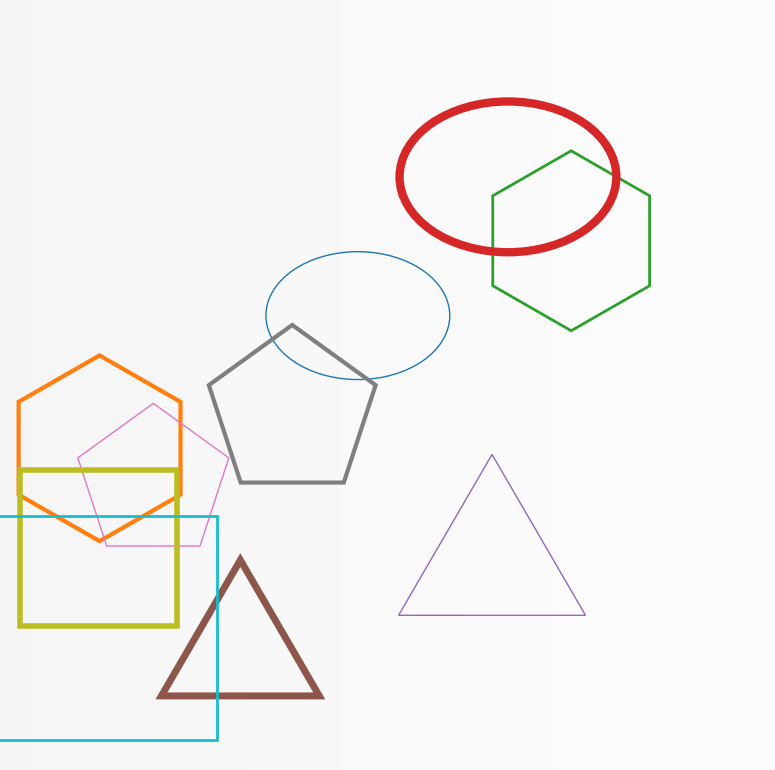[{"shape": "oval", "thickness": 0.5, "radius": 0.59, "center": [0.462, 0.59]}, {"shape": "hexagon", "thickness": 1.5, "radius": 0.6, "center": [0.128, 0.418]}, {"shape": "hexagon", "thickness": 1, "radius": 0.58, "center": [0.737, 0.687]}, {"shape": "oval", "thickness": 3, "radius": 0.7, "center": [0.655, 0.77]}, {"shape": "triangle", "thickness": 0.5, "radius": 0.7, "center": [0.635, 0.271]}, {"shape": "triangle", "thickness": 2.5, "radius": 0.59, "center": [0.31, 0.155]}, {"shape": "pentagon", "thickness": 0.5, "radius": 0.51, "center": [0.198, 0.374]}, {"shape": "pentagon", "thickness": 1.5, "radius": 0.57, "center": [0.377, 0.465]}, {"shape": "square", "thickness": 2, "radius": 0.51, "center": [0.128, 0.288]}, {"shape": "square", "thickness": 1, "radius": 0.73, "center": [0.135, 0.184]}]